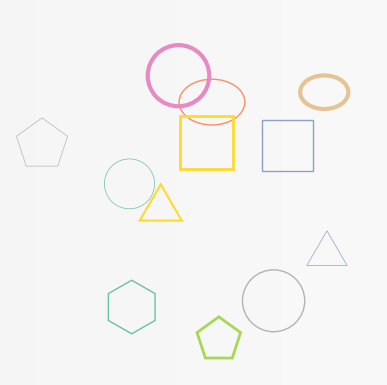[{"shape": "circle", "thickness": 0.5, "radius": 0.32, "center": [0.334, 0.522]}, {"shape": "hexagon", "thickness": 1, "radius": 0.35, "center": [0.34, 0.203]}, {"shape": "oval", "thickness": 1, "radius": 0.42, "center": [0.547, 0.735]}, {"shape": "square", "thickness": 1, "radius": 0.33, "center": [0.741, 0.623]}, {"shape": "triangle", "thickness": 0.5, "radius": 0.3, "center": [0.844, 0.34]}, {"shape": "circle", "thickness": 3, "radius": 0.4, "center": [0.461, 0.803]}, {"shape": "pentagon", "thickness": 2, "radius": 0.3, "center": [0.565, 0.118]}, {"shape": "square", "thickness": 2, "radius": 0.34, "center": [0.533, 0.63]}, {"shape": "triangle", "thickness": 1.5, "radius": 0.31, "center": [0.415, 0.458]}, {"shape": "oval", "thickness": 3, "radius": 0.31, "center": [0.837, 0.761]}, {"shape": "pentagon", "thickness": 0.5, "radius": 0.35, "center": [0.108, 0.625]}, {"shape": "circle", "thickness": 1, "radius": 0.4, "center": [0.706, 0.219]}]